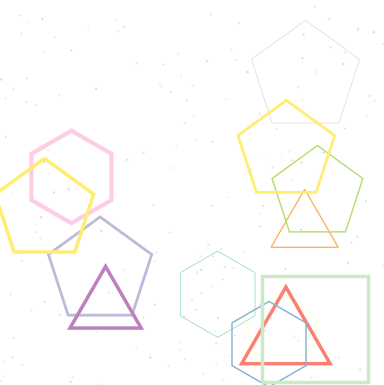[{"shape": "hexagon", "thickness": 0.5, "radius": 0.56, "center": [0.565, 0.236]}, {"shape": "pentagon", "thickness": 0.5, "radius": 0.51, "center": [0.731, 0.139]}, {"shape": "pentagon", "thickness": 2, "radius": 0.71, "center": [0.26, 0.295]}, {"shape": "triangle", "thickness": 2.5, "radius": 0.66, "center": [0.743, 0.122]}, {"shape": "hexagon", "thickness": 1, "radius": 0.56, "center": [0.699, 0.106]}, {"shape": "triangle", "thickness": 1, "radius": 0.5, "center": [0.791, 0.408]}, {"shape": "pentagon", "thickness": 1, "radius": 0.62, "center": [0.825, 0.498]}, {"shape": "hexagon", "thickness": 3, "radius": 0.6, "center": [0.185, 0.54]}, {"shape": "pentagon", "thickness": 0.5, "radius": 0.74, "center": [0.794, 0.8]}, {"shape": "triangle", "thickness": 2.5, "radius": 0.53, "center": [0.274, 0.201]}, {"shape": "square", "thickness": 2.5, "radius": 0.69, "center": [0.818, 0.145]}, {"shape": "pentagon", "thickness": 2, "radius": 0.66, "center": [0.744, 0.607]}, {"shape": "pentagon", "thickness": 2.5, "radius": 0.67, "center": [0.115, 0.454]}]